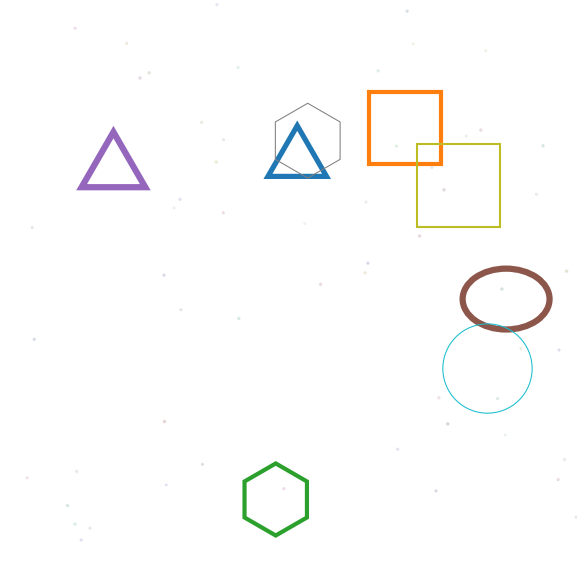[{"shape": "triangle", "thickness": 2.5, "radius": 0.29, "center": [0.515, 0.723]}, {"shape": "square", "thickness": 2, "radius": 0.31, "center": [0.701, 0.777]}, {"shape": "hexagon", "thickness": 2, "radius": 0.31, "center": [0.477, 0.134]}, {"shape": "triangle", "thickness": 3, "radius": 0.32, "center": [0.196, 0.707]}, {"shape": "oval", "thickness": 3, "radius": 0.38, "center": [0.876, 0.481]}, {"shape": "hexagon", "thickness": 0.5, "radius": 0.32, "center": [0.533, 0.756]}, {"shape": "square", "thickness": 1, "radius": 0.36, "center": [0.794, 0.678]}, {"shape": "circle", "thickness": 0.5, "radius": 0.39, "center": [0.844, 0.361]}]